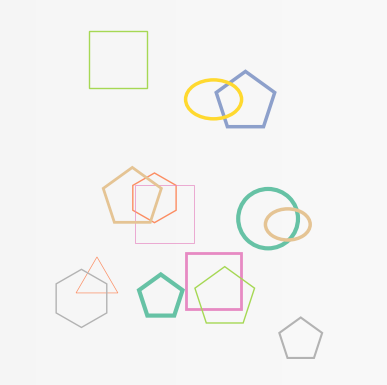[{"shape": "circle", "thickness": 3, "radius": 0.39, "center": [0.692, 0.432]}, {"shape": "pentagon", "thickness": 3, "radius": 0.3, "center": [0.415, 0.228]}, {"shape": "hexagon", "thickness": 1, "radius": 0.32, "center": [0.399, 0.486]}, {"shape": "triangle", "thickness": 0.5, "radius": 0.31, "center": [0.25, 0.27]}, {"shape": "pentagon", "thickness": 2.5, "radius": 0.4, "center": [0.633, 0.735]}, {"shape": "square", "thickness": 0.5, "radius": 0.38, "center": [0.424, 0.444]}, {"shape": "square", "thickness": 2, "radius": 0.36, "center": [0.551, 0.27]}, {"shape": "square", "thickness": 1, "radius": 0.37, "center": [0.304, 0.845]}, {"shape": "pentagon", "thickness": 1, "radius": 0.4, "center": [0.58, 0.227]}, {"shape": "oval", "thickness": 2.5, "radius": 0.36, "center": [0.551, 0.742]}, {"shape": "oval", "thickness": 2.5, "radius": 0.29, "center": [0.743, 0.417]}, {"shape": "pentagon", "thickness": 2, "radius": 0.39, "center": [0.341, 0.486]}, {"shape": "pentagon", "thickness": 1.5, "radius": 0.29, "center": [0.776, 0.117]}, {"shape": "hexagon", "thickness": 1, "radius": 0.38, "center": [0.21, 0.225]}]